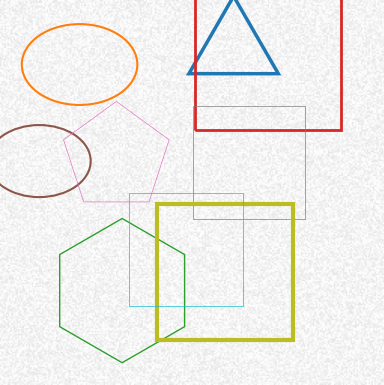[{"shape": "triangle", "thickness": 2.5, "radius": 0.67, "center": [0.607, 0.876]}, {"shape": "oval", "thickness": 1.5, "radius": 0.75, "center": [0.207, 0.832]}, {"shape": "hexagon", "thickness": 1, "radius": 0.94, "center": [0.317, 0.245]}, {"shape": "square", "thickness": 2, "radius": 0.95, "center": [0.696, 0.851]}, {"shape": "oval", "thickness": 1.5, "radius": 0.67, "center": [0.102, 0.582]}, {"shape": "pentagon", "thickness": 0.5, "radius": 0.72, "center": [0.302, 0.592]}, {"shape": "square", "thickness": 0.5, "radius": 0.73, "center": [0.647, 0.577]}, {"shape": "square", "thickness": 3, "radius": 0.88, "center": [0.584, 0.293]}, {"shape": "square", "thickness": 0.5, "radius": 0.73, "center": [0.483, 0.351]}]